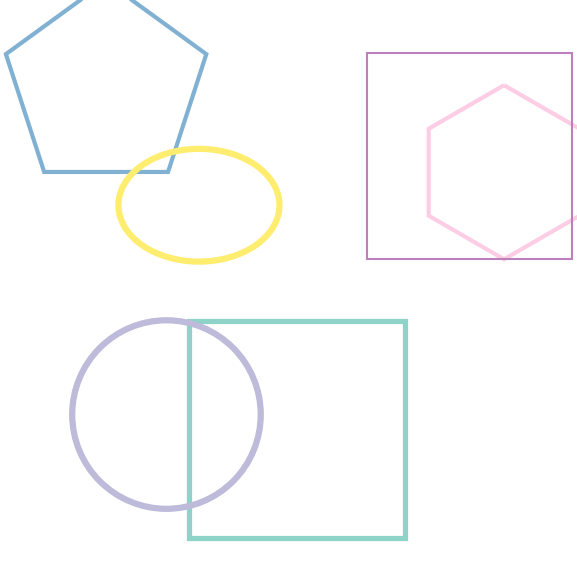[{"shape": "square", "thickness": 2.5, "radius": 0.94, "center": [0.514, 0.256]}, {"shape": "circle", "thickness": 3, "radius": 0.82, "center": [0.288, 0.281]}, {"shape": "pentagon", "thickness": 2, "radius": 0.91, "center": [0.184, 0.849]}, {"shape": "hexagon", "thickness": 2, "radius": 0.75, "center": [0.873, 0.701]}, {"shape": "square", "thickness": 1, "radius": 0.89, "center": [0.813, 0.729]}, {"shape": "oval", "thickness": 3, "radius": 0.7, "center": [0.344, 0.644]}]